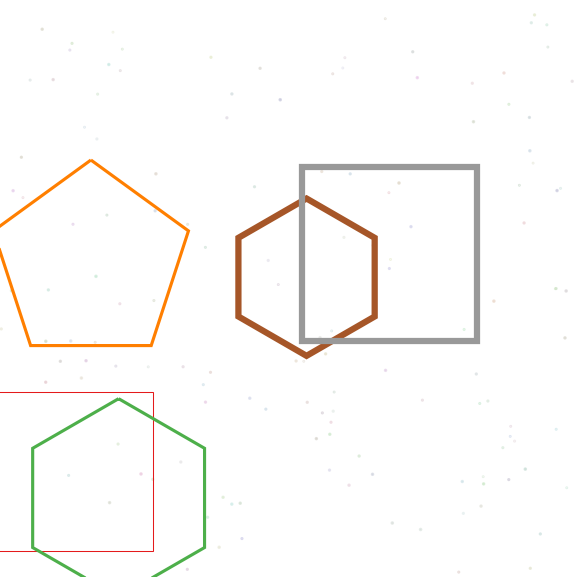[{"shape": "square", "thickness": 0.5, "radius": 0.69, "center": [0.127, 0.183]}, {"shape": "hexagon", "thickness": 1.5, "radius": 0.86, "center": [0.205, 0.137]}, {"shape": "pentagon", "thickness": 1.5, "radius": 0.89, "center": [0.157, 0.544]}, {"shape": "hexagon", "thickness": 3, "radius": 0.68, "center": [0.531, 0.519]}, {"shape": "square", "thickness": 3, "radius": 0.76, "center": [0.675, 0.559]}]